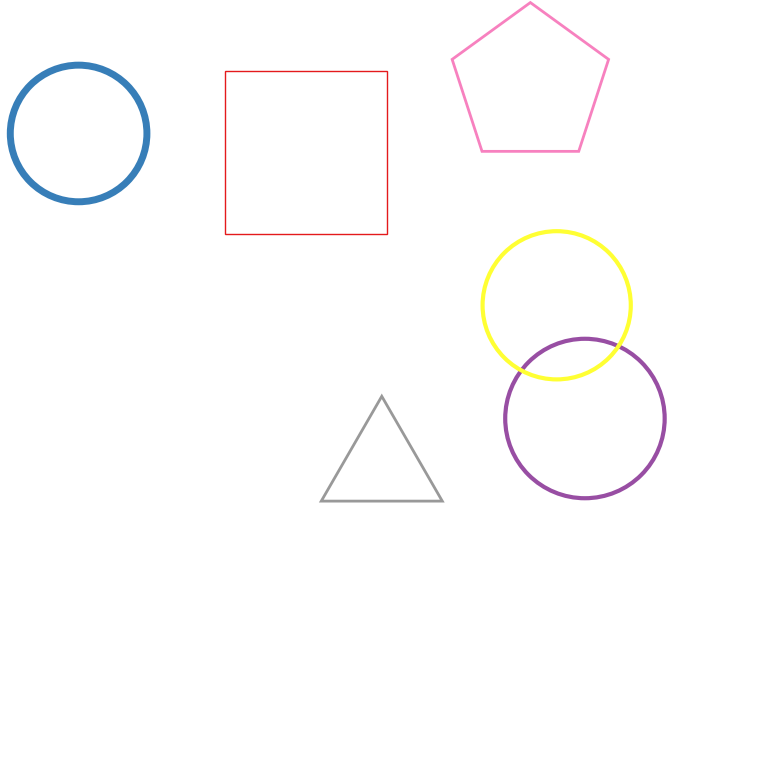[{"shape": "square", "thickness": 0.5, "radius": 0.53, "center": [0.397, 0.802]}, {"shape": "circle", "thickness": 2.5, "radius": 0.44, "center": [0.102, 0.827]}, {"shape": "circle", "thickness": 1.5, "radius": 0.52, "center": [0.76, 0.456]}, {"shape": "circle", "thickness": 1.5, "radius": 0.48, "center": [0.723, 0.604]}, {"shape": "pentagon", "thickness": 1, "radius": 0.53, "center": [0.689, 0.89]}, {"shape": "triangle", "thickness": 1, "radius": 0.45, "center": [0.496, 0.395]}]